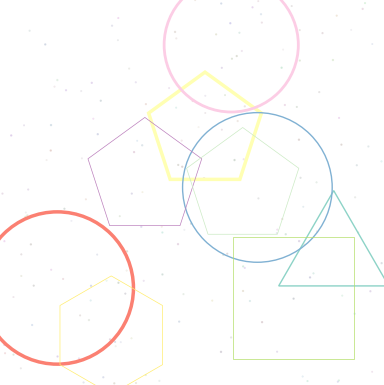[{"shape": "triangle", "thickness": 1, "radius": 0.83, "center": [0.867, 0.34]}, {"shape": "pentagon", "thickness": 2.5, "radius": 0.77, "center": [0.532, 0.659]}, {"shape": "circle", "thickness": 2.5, "radius": 0.99, "center": [0.149, 0.252]}, {"shape": "circle", "thickness": 1, "radius": 0.97, "center": [0.669, 0.513]}, {"shape": "square", "thickness": 0.5, "radius": 0.79, "center": [0.762, 0.226]}, {"shape": "circle", "thickness": 2, "radius": 0.87, "center": [0.601, 0.883]}, {"shape": "pentagon", "thickness": 0.5, "radius": 0.78, "center": [0.376, 0.54]}, {"shape": "pentagon", "thickness": 0.5, "radius": 0.77, "center": [0.63, 0.516]}, {"shape": "hexagon", "thickness": 0.5, "radius": 0.77, "center": [0.289, 0.13]}]